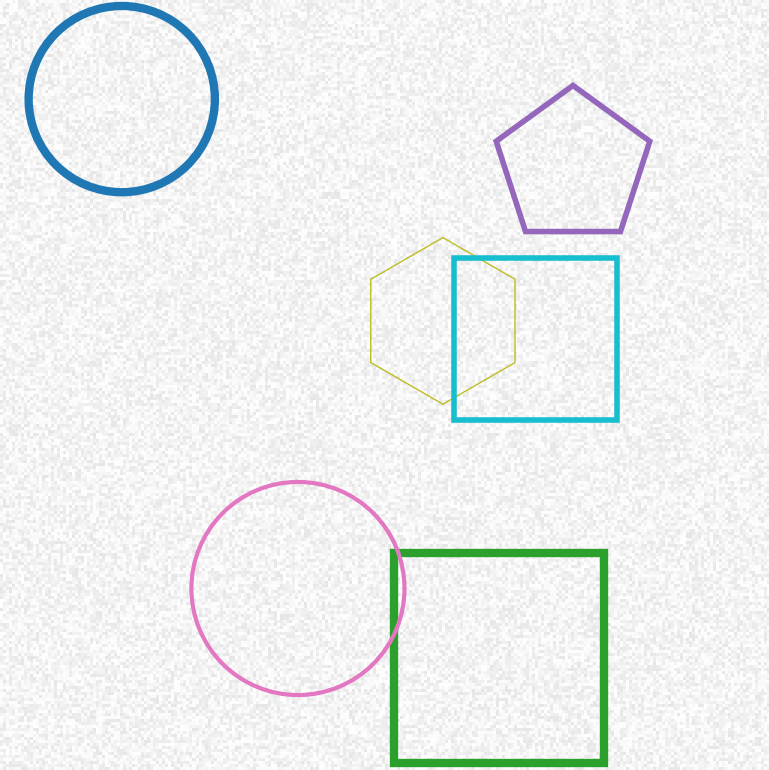[{"shape": "circle", "thickness": 3, "radius": 0.6, "center": [0.158, 0.871]}, {"shape": "square", "thickness": 3, "radius": 0.68, "center": [0.648, 0.146]}, {"shape": "pentagon", "thickness": 2, "radius": 0.52, "center": [0.744, 0.784]}, {"shape": "circle", "thickness": 1.5, "radius": 0.69, "center": [0.387, 0.236]}, {"shape": "hexagon", "thickness": 0.5, "radius": 0.54, "center": [0.575, 0.583]}, {"shape": "square", "thickness": 2, "radius": 0.53, "center": [0.696, 0.56]}]